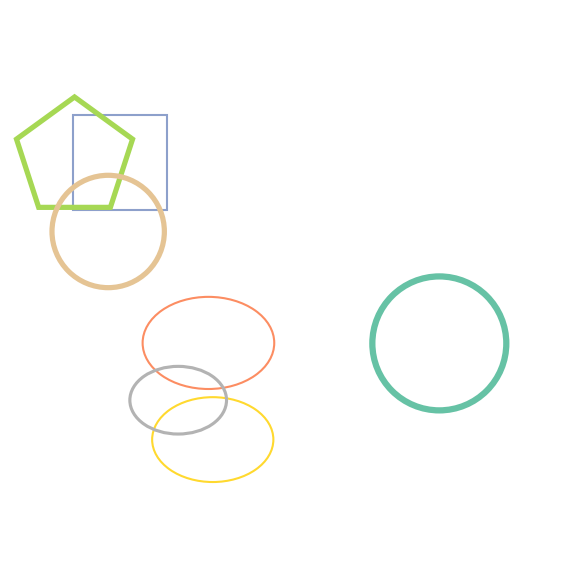[{"shape": "circle", "thickness": 3, "radius": 0.58, "center": [0.761, 0.405]}, {"shape": "oval", "thickness": 1, "radius": 0.57, "center": [0.361, 0.405]}, {"shape": "square", "thickness": 1, "radius": 0.41, "center": [0.208, 0.718]}, {"shape": "pentagon", "thickness": 2.5, "radius": 0.53, "center": [0.129, 0.726]}, {"shape": "oval", "thickness": 1, "radius": 0.52, "center": [0.368, 0.238]}, {"shape": "circle", "thickness": 2.5, "radius": 0.49, "center": [0.187, 0.598]}, {"shape": "oval", "thickness": 1.5, "radius": 0.42, "center": [0.309, 0.306]}]